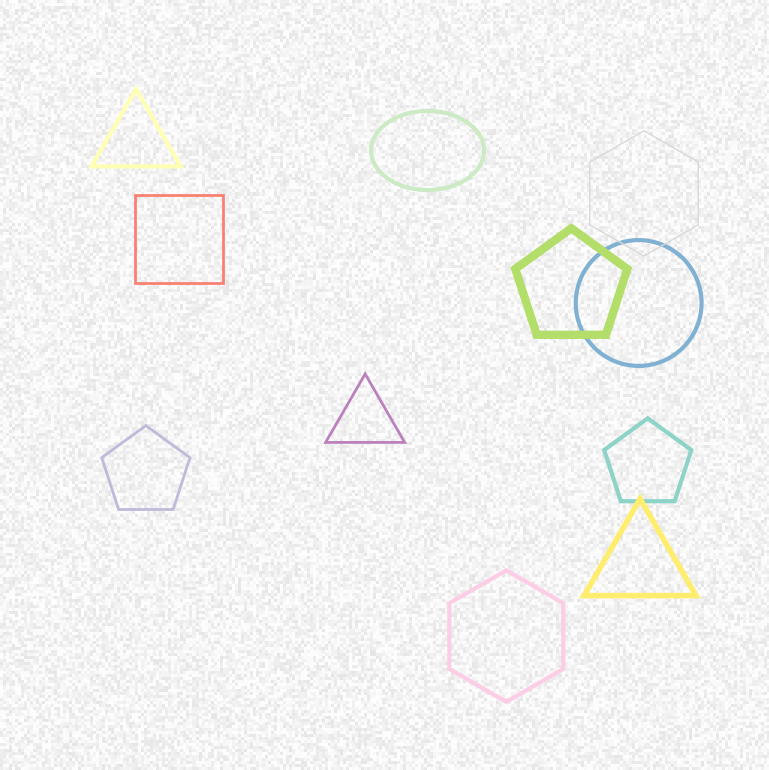[{"shape": "pentagon", "thickness": 1.5, "radius": 0.3, "center": [0.841, 0.397]}, {"shape": "triangle", "thickness": 1.5, "radius": 0.33, "center": [0.177, 0.817]}, {"shape": "pentagon", "thickness": 1, "radius": 0.3, "center": [0.189, 0.387]}, {"shape": "square", "thickness": 1, "radius": 0.29, "center": [0.233, 0.689]}, {"shape": "circle", "thickness": 1.5, "radius": 0.41, "center": [0.829, 0.606]}, {"shape": "pentagon", "thickness": 3, "radius": 0.38, "center": [0.742, 0.627]}, {"shape": "hexagon", "thickness": 1.5, "radius": 0.43, "center": [0.658, 0.174]}, {"shape": "hexagon", "thickness": 0.5, "radius": 0.41, "center": [0.836, 0.749]}, {"shape": "triangle", "thickness": 1, "radius": 0.3, "center": [0.474, 0.455]}, {"shape": "oval", "thickness": 1.5, "radius": 0.37, "center": [0.555, 0.805]}, {"shape": "triangle", "thickness": 2, "radius": 0.42, "center": [0.831, 0.268]}]